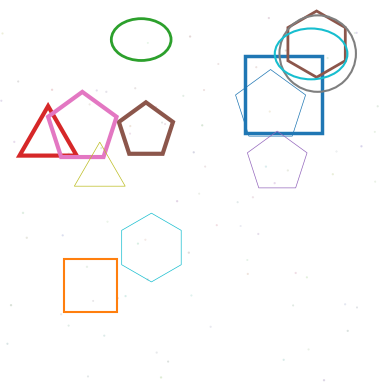[{"shape": "square", "thickness": 2.5, "radius": 0.5, "center": [0.737, 0.754]}, {"shape": "pentagon", "thickness": 0.5, "radius": 0.48, "center": [0.703, 0.724]}, {"shape": "square", "thickness": 1.5, "radius": 0.35, "center": [0.235, 0.258]}, {"shape": "oval", "thickness": 2, "radius": 0.39, "center": [0.367, 0.897]}, {"shape": "triangle", "thickness": 3, "radius": 0.43, "center": [0.125, 0.639]}, {"shape": "pentagon", "thickness": 0.5, "radius": 0.41, "center": [0.72, 0.578]}, {"shape": "hexagon", "thickness": 2, "radius": 0.43, "center": [0.822, 0.885]}, {"shape": "pentagon", "thickness": 3, "radius": 0.37, "center": [0.379, 0.66]}, {"shape": "pentagon", "thickness": 3, "radius": 0.47, "center": [0.214, 0.668]}, {"shape": "circle", "thickness": 1.5, "radius": 0.5, "center": [0.825, 0.861]}, {"shape": "triangle", "thickness": 0.5, "radius": 0.38, "center": [0.259, 0.555]}, {"shape": "oval", "thickness": 1.5, "radius": 0.47, "center": [0.808, 0.86]}, {"shape": "hexagon", "thickness": 0.5, "radius": 0.45, "center": [0.393, 0.357]}]